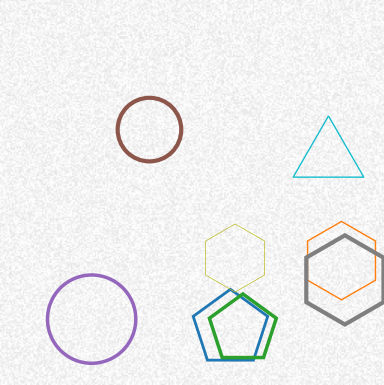[{"shape": "pentagon", "thickness": 2, "radius": 0.51, "center": [0.599, 0.147]}, {"shape": "hexagon", "thickness": 1, "radius": 0.51, "center": [0.887, 0.323]}, {"shape": "pentagon", "thickness": 2.5, "radius": 0.46, "center": [0.631, 0.145]}, {"shape": "circle", "thickness": 2.5, "radius": 0.57, "center": [0.238, 0.171]}, {"shape": "circle", "thickness": 3, "radius": 0.41, "center": [0.388, 0.663]}, {"shape": "hexagon", "thickness": 3, "radius": 0.58, "center": [0.896, 0.273]}, {"shape": "hexagon", "thickness": 0.5, "radius": 0.44, "center": [0.611, 0.33]}, {"shape": "triangle", "thickness": 1, "radius": 0.53, "center": [0.853, 0.593]}]